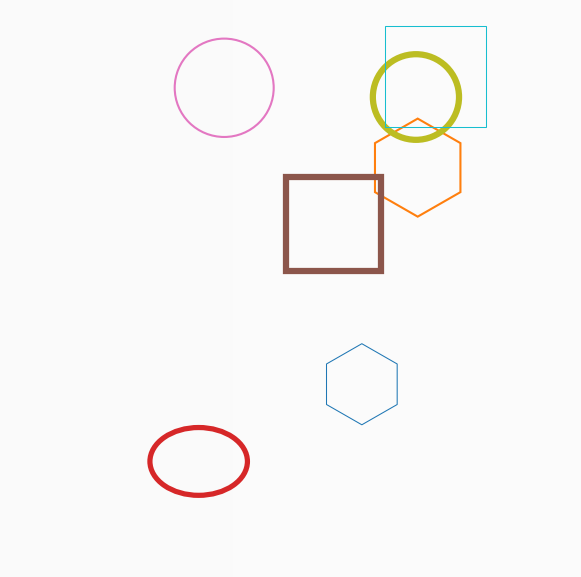[{"shape": "hexagon", "thickness": 0.5, "radius": 0.35, "center": [0.623, 0.334]}, {"shape": "hexagon", "thickness": 1, "radius": 0.42, "center": [0.719, 0.709]}, {"shape": "oval", "thickness": 2.5, "radius": 0.42, "center": [0.342, 0.2]}, {"shape": "square", "thickness": 3, "radius": 0.41, "center": [0.573, 0.612]}, {"shape": "circle", "thickness": 1, "radius": 0.43, "center": [0.386, 0.847]}, {"shape": "circle", "thickness": 3, "radius": 0.37, "center": [0.716, 0.831]}, {"shape": "square", "thickness": 0.5, "radius": 0.43, "center": [0.749, 0.867]}]